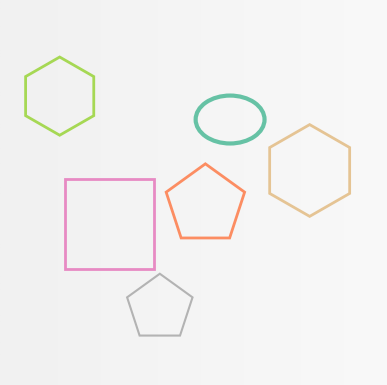[{"shape": "oval", "thickness": 3, "radius": 0.44, "center": [0.594, 0.69]}, {"shape": "pentagon", "thickness": 2, "radius": 0.53, "center": [0.53, 0.468]}, {"shape": "square", "thickness": 2, "radius": 0.58, "center": [0.282, 0.418]}, {"shape": "hexagon", "thickness": 2, "radius": 0.51, "center": [0.154, 0.75]}, {"shape": "hexagon", "thickness": 2, "radius": 0.6, "center": [0.799, 0.557]}, {"shape": "pentagon", "thickness": 1.5, "radius": 0.44, "center": [0.412, 0.2]}]